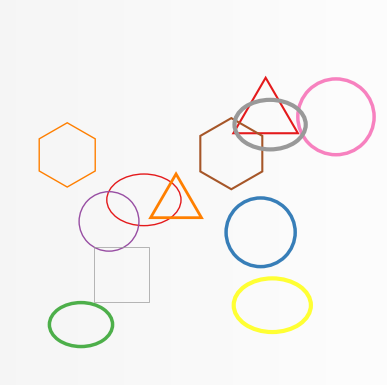[{"shape": "oval", "thickness": 1, "radius": 0.48, "center": [0.371, 0.481]}, {"shape": "triangle", "thickness": 1.5, "radius": 0.48, "center": [0.686, 0.702]}, {"shape": "circle", "thickness": 2.5, "radius": 0.45, "center": [0.673, 0.397]}, {"shape": "oval", "thickness": 2.5, "radius": 0.41, "center": [0.209, 0.157]}, {"shape": "circle", "thickness": 1, "radius": 0.39, "center": [0.281, 0.425]}, {"shape": "triangle", "thickness": 2, "radius": 0.38, "center": [0.454, 0.472]}, {"shape": "hexagon", "thickness": 1, "radius": 0.42, "center": [0.173, 0.598]}, {"shape": "oval", "thickness": 3, "radius": 0.5, "center": [0.703, 0.207]}, {"shape": "hexagon", "thickness": 1.5, "radius": 0.46, "center": [0.597, 0.601]}, {"shape": "circle", "thickness": 2.5, "radius": 0.49, "center": [0.867, 0.697]}, {"shape": "square", "thickness": 0.5, "radius": 0.36, "center": [0.313, 0.287]}, {"shape": "oval", "thickness": 3, "radius": 0.46, "center": [0.697, 0.676]}]